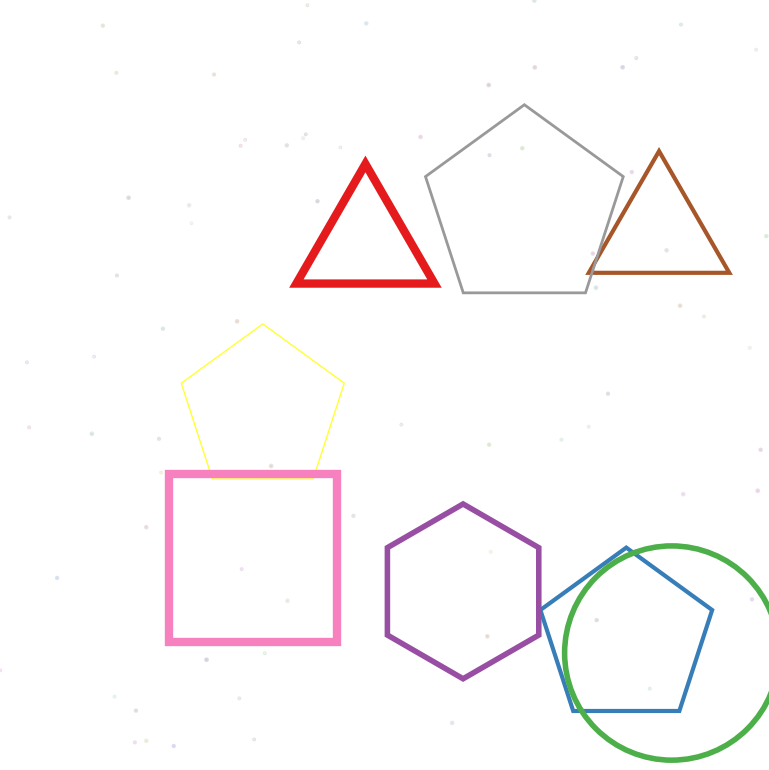[{"shape": "triangle", "thickness": 3, "radius": 0.52, "center": [0.475, 0.684]}, {"shape": "pentagon", "thickness": 1.5, "radius": 0.59, "center": [0.813, 0.172]}, {"shape": "circle", "thickness": 2, "radius": 0.7, "center": [0.872, 0.152]}, {"shape": "hexagon", "thickness": 2, "radius": 0.57, "center": [0.601, 0.232]}, {"shape": "pentagon", "thickness": 0.5, "radius": 0.56, "center": [0.341, 0.468]}, {"shape": "triangle", "thickness": 1.5, "radius": 0.53, "center": [0.856, 0.698]}, {"shape": "square", "thickness": 3, "radius": 0.54, "center": [0.329, 0.276]}, {"shape": "pentagon", "thickness": 1, "radius": 0.68, "center": [0.681, 0.729]}]